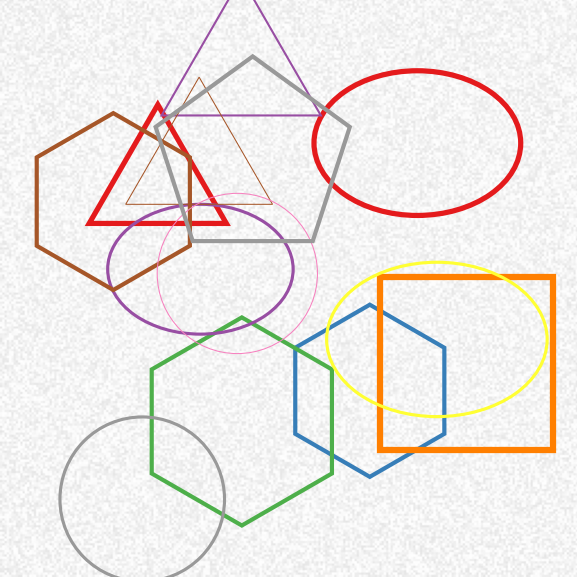[{"shape": "triangle", "thickness": 2.5, "radius": 0.69, "center": [0.273, 0.681]}, {"shape": "oval", "thickness": 2.5, "radius": 0.89, "center": [0.723, 0.751]}, {"shape": "hexagon", "thickness": 2, "radius": 0.75, "center": [0.64, 0.322]}, {"shape": "hexagon", "thickness": 2, "radius": 0.9, "center": [0.419, 0.269]}, {"shape": "triangle", "thickness": 1, "radius": 0.8, "center": [0.418, 0.879]}, {"shape": "oval", "thickness": 1.5, "radius": 0.8, "center": [0.347, 0.533]}, {"shape": "square", "thickness": 3, "radius": 0.75, "center": [0.808, 0.37]}, {"shape": "oval", "thickness": 1.5, "radius": 0.95, "center": [0.757, 0.411]}, {"shape": "hexagon", "thickness": 2, "radius": 0.77, "center": [0.196, 0.65]}, {"shape": "triangle", "thickness": 0.5, "radius": 0.73, "center": [0.345, 0.719]}, {"shape": "circle", "thickness": 0.5, "radius": 0.69, "center": [0.411, 0.526]}, {"shape": "circle", "thickness": 1.5, "radius": 0.71, "center": [0.246, 0.135]}, {"shape": "pentagon", "thickness": 2, "radius": 0.88, "center": [0.438, 0.725]}]